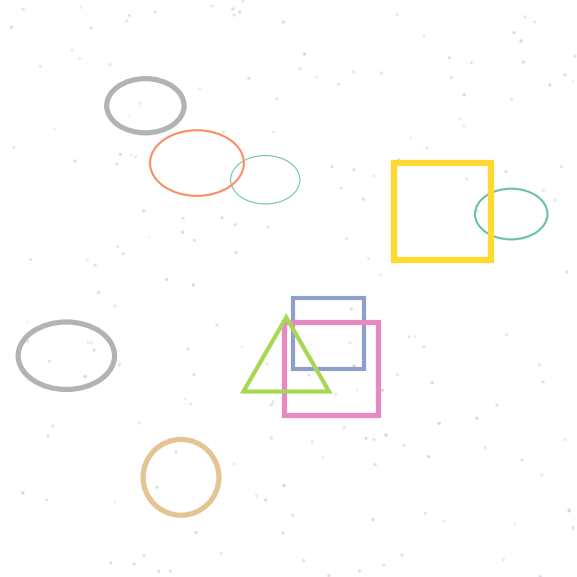[{"shape": "oval", "thickness": 0.5, "radius": 0.3, "center": [0.459, 0.688]}, {"shape": "oval", "thickness": 1, "radius": 0.31, "center": [0.885, 0.629]}, {"shape": "oval", "thickness": 1, "radius": 0.41, "center": [0.341, 0.717]}, {"shape": "square", "thickness": 2, "radius": 0.31, "center": [0.569, 0.422]}, {"shape": "square", "thickness": 2.5, "radius": 0.41, "center": [0.574, 0.361]}, {"shape": "triangle", "thickness": 2, "radius": 0.43, "center": [0.496, 0.364]}, {"shape": "square", "thickness": 3, "radius": 0.42, "center": [0.767, 0.632]}, {"shape": "circle", "thickness": 2.5, "radius": 0.33, "center": [0.313, 0.173]}, {"shape": "oval", "thickness": 2.5, "radius": 0.34, "center": [0.252, 0.816]}, {"shape": "oval", "thickness": 2.5, "radius": 0.42, "center": [0.115, 0.383]}]